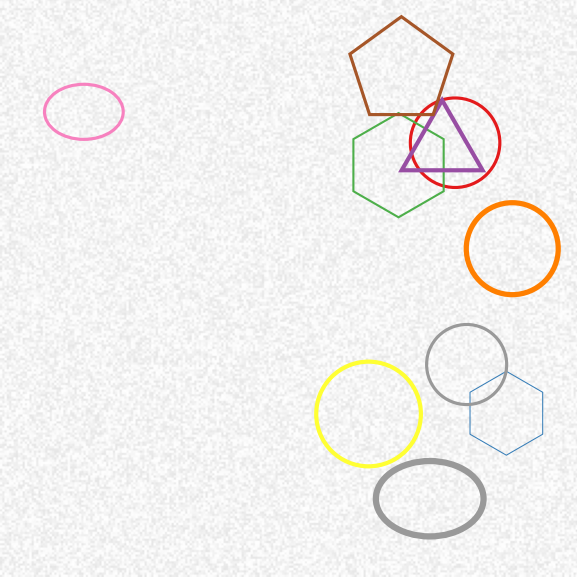[{"shape": "circle", "thickness": 1.5, "radius": 0.39, "center": [0.788, 0.752]}, {"shape": "hexagon", "thickness": 0.5, "radius": 0.36, "center": [0.877, 0.284]}, {"shape": "hexagon", "thickness": 1, "radius": 0.45, "center": [0.69, 0.713]}, {"shape": "triangle", "thickness": 2, "radius": 0.4, "center": [0.766, 0.745]}, {"shape": "circle", "thickness": 2.5, "radius": 0.4, "center": [0.887, 0.569]}, {"shape": "circle", "thickness": 2, "radius": 0.45, "center": [0.638, 0.282]}, {"shape": "pentagon", "thickness": 1.5, "radius": 0.47, "center": [0.695, 0.877]}, {"shape": "oval", "thickness": 1.5, "radius": 0.34, "center": [0.145, 0.805]}, {"shape": "oval", "thickness": 3, "radius": 0.47, "center": [0.744, 0.136]}, {"shape": "circle", "thickness": 1.5, "radius": 0.35, "center": [0.808, 0.368]}]